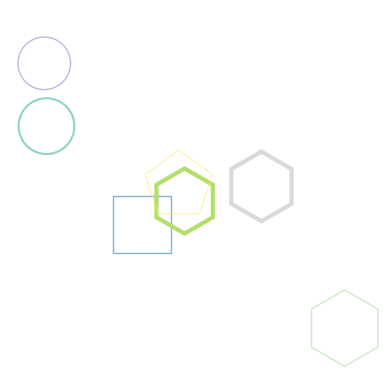[{"shape": "circle", "thickness": 1.5, "radius": 0.36, "center": [0.121, 0.672]}, {"shape": "circle", "thickness": 1, "radius": 0.34, "center": [0.115, 0.836]}, {"shape": "square", "thickness": 1, "radius": 0.37, "center": [0.369, 0.416]}, {"shape": "hexagon", "thickness": 3, "radius": 0.42, "center": [0.479, 0.478]}, {"shape": "hexagon", "thickness": 3, "radius": 0.45, "center": [0.679, 0.516]}, {"shape": "hexagon", "thickness": 1, "radius": 0.5, "center": [0.895, 0.148]}, {"shape": "pentagon", "thickness": 0.5, "radius": 0.46, "center": [0.464, 0.519]}]